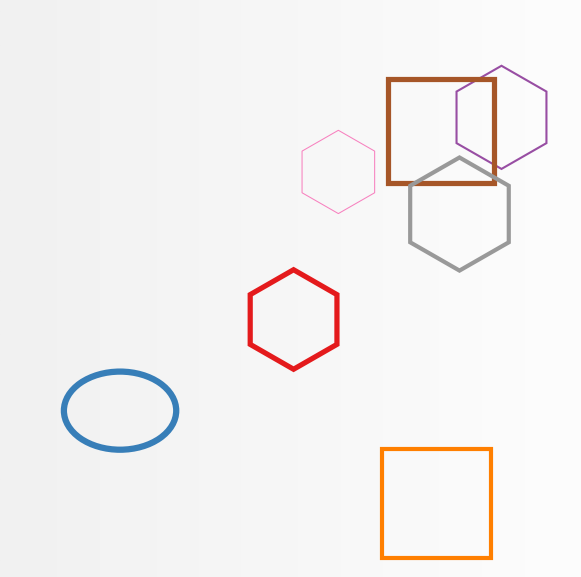[{"shape": "hexagon", "thickness": 2.5, "radius": 0.43, "center": [0.505, 0.446]}, {"shape": "oval", "thickness": 3, "radius": 0.48, "center": [0.207, 0.288]}, {"shape": "hexagon", "thickness": 1, "radius": 0.45, "center": [0.863, 0.796]}, {"shape": "square", "thickness": 2, "radius": 0.47, "center": [0.751, 0.127]}, {"shape": "square", "thickness": 2.5, "radius": 0.45, "center": [0.759, 0.772]}, {"shape": "hexagon", "thickness": 0.5, "radius": 0.36, "center": [0.582, 0.701]}, {"shape": "hexagon", "thickness": 2, "radius": 0.49, "center": [0.791, 0.628]}]